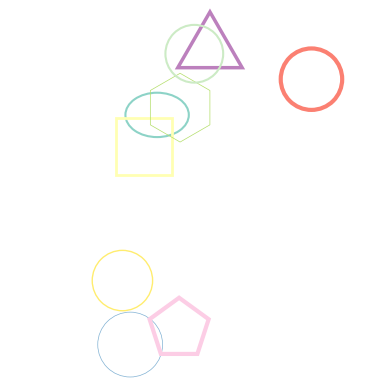[{"shape": "oval", "thickness": 1.5, "radius": 0.41, "center": [0.408, 0.702]}, {"shape": "square", "thickness": 2, "radius": 0.37, "center": [0.375, 0.62]}, {"shape": "circle", "thickness": 3, "radius": 0.4, "center": [0.809, 0.794]}, {"shape": "circle", "thickness": 0.5, "radius": 0.42, "center": [0.338, 0.105]}, {"shape": "hexagon", "thickness": 0.5, "radius": 0.45, "center": [0.468, 0.72]}, {"shape": "pentagon", "thickness": 3, "radius": 0.4, "center": [0.465, 0.146]}, {"shape": "triangle", "thickness": 2.5, "radius": 0.48, "center": [0.545, 0.872]}, {"shape": "circle", "thickness": 1.5, "radius": 0.38, "center": [0.505, 0.86]}, {"shape": "circle", "thickness": 1, "radius": 0.39, "center": [0.318, 0.271]}]